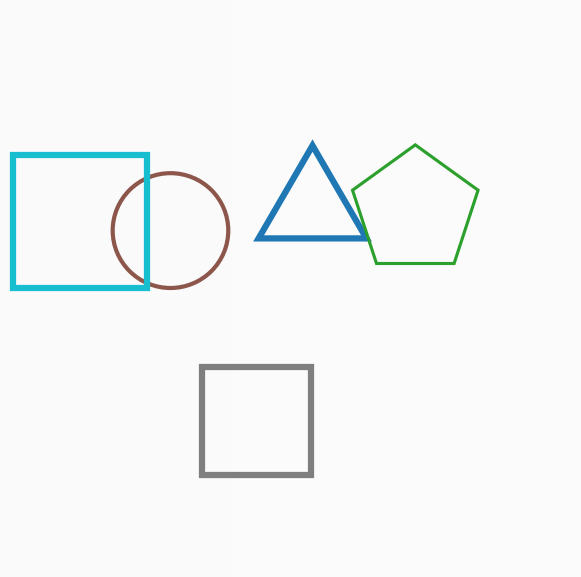[{"shape": "triangle", "thickness": 3, "radius": 0.54, "center": [0.538, 0.64]}, {"shape": "pentagon", "thickness": 1.5, "radius": 0.57, "center": [0.714, 0.635]}, {"shape": "circle", "thickness": 2, "radius": 0.5, "center": [0.293, 0.6]}, {"shape": "square", "thickness": 3, "radius": 0.47, "center": [0.441, 0.269]}, {"shape": "square", "thickness": 3, "radius": 0.58, "center": [0.137, 0.616]}]